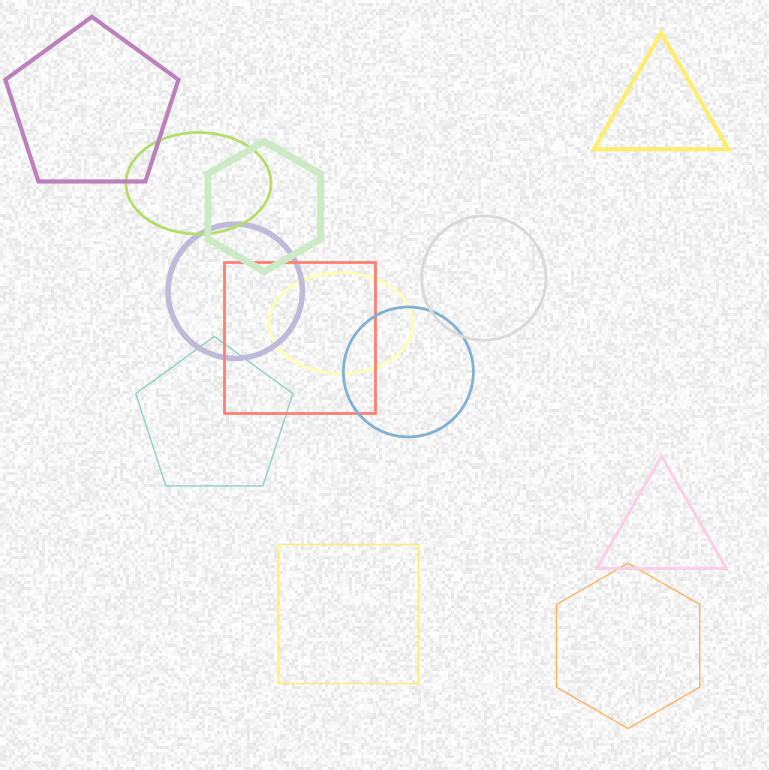[{"shape": "pentagon", "thickness": 0.5, "radius": 0.54, "center": [0.278, 0.456]}, {"shape": "oval", "thickness": 1, "radius": 0.47, "center": [0.443, 0.58]}, {"shape": "circle", "thickness": 2, "radius": 0.44, "center": [0.305, 0.622]}, {"shape": "square", "thickness": 1, "radius": 0.49, "center": [0.389, 0.562]}, {"shape": "circle", "thickness": 1, "radius": 0.42, "center": [0.53, 0.517]}, {"shape": "hexagon", "thickness": 0.5, "radius": 0.54, "center": [0.816, 0.161]}, {"shape": "oval", "thickness": 1, "radius": 0.47, "center": [0.258, 0.762]}, {"shape": "triangle", "thickness": 1, "radius": 0.49, "center": [0.859, 0.31]}, {"shape": "circle", "thickness": 1, "radius": 0.4, "center": [0.628, 0.639]}, {"shape": "pentagon", "thickness": 1.5, "radius": 0.59, "center": [0.119, 0.86]}, {"shape": "hexagon", "thickness": 2.5, "radius": 0.42, "center": [0.343, 0.732]}, {"shape": "square", "thickness": 0.5, "radius": 0.45, "center": [0.452, 0.203]}, {"shape": "triangle", "thickness": 1.5, "radius": 0.5, "center": [0.859, 0.857]}]